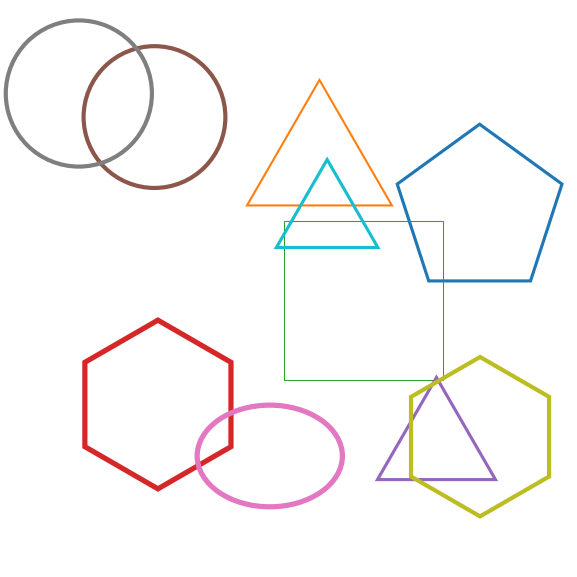[{"shape": "pentagon", "thickness": 1.5, "radius": 0.75, "center": [0.831, 0.634]}, {"shape": "triangle", "thickness": 1, "radius": 0.72, "center": [0.553, 0.716]}, {"shape": "square", "thickness": 0.5, "radius": 0.69, "center": [0.63, 0.479]}, {"shape": "hexagon", "thickness": 2.5, "radius": 0.73, "center": [0.273, 0.299]}, {"shape": "triangle", "thickness": 1.5, "radius": 0.59, "center": [0.756, 0.228]}, {"shape": "circle", "thickness": 2, "radius": 0.61, "center": [0.268, 0.796]}, {"shape": "oval", "thickness": 2.5, "radius": 0.63, "center": [0.467, 0.21]}, {"shape": "circle", "thickness": 2, "radius": 0.63, "center": [0.137, 0.837]}, {"shape": "hexagon", "thickness": 2, "radius": 0.69, "center": [0.831, 0.243]}, {"shape": "triangle", "thickness": 1.5, "radius": 0.51, "center": [0.566, 0.621]}]